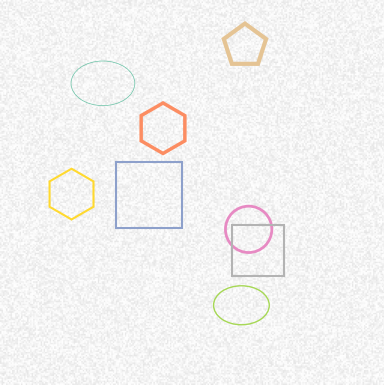[{"shape": "oval", "thickness": 0.5, "radius": 0.41, "center": [0.267, 0.784]}, {"shape": "hexagon", "thickness": 2.5, "radius": 0.33, "center": [0.423, 0.667]}, {"shape": "square", "thickness": 1.5, "radius": 0.43, "center": [0.388, 0.494]}, {"shape": "circle", "thickness": 2, "radius": 0.3, "center": [0.646, 0.404]}, {"shape": "oval", "thickness": 1, "radius": 0.36, "center": [0.627, 0.207]}, {"shape": "hexagon", "thickness": 1.5, "radius": 0.33, "center": [0.186, 0.496]}, {"shape": "pentagon", "thickness": 3, "radius": 0.29, "center": [0.636, 0.881]}, {"shape": "square", "thickness": 1.5, "radius": 0.34, "center": [0.671, 0.349]}]